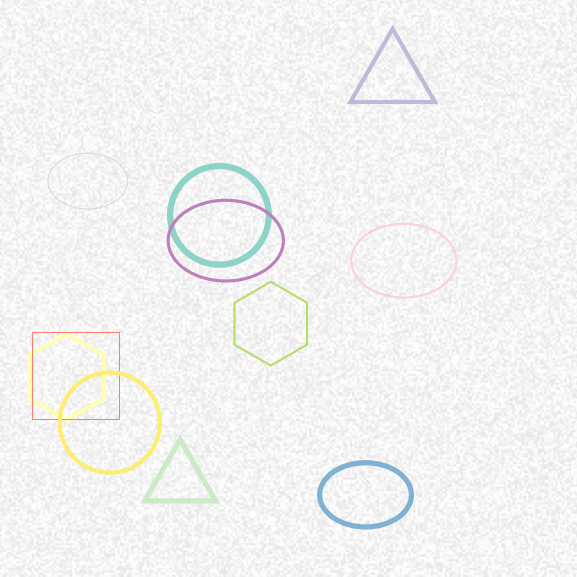[{"shape": "circle", "thickness": 3, "radius": 0.43, "center": [0.38, 0.626]}, {"shape": "hexagon", "thickness": 2, "radius": 0.37, "center": [0.116, 0.347]}, {"shape": "triangle", "thickness": 2, "radius": 0.42, "center": [0.68, 0.865]}, {"shape": "square", "thickness": 0.5, "radius": 0.38, "center": [0.131, 0.349]}, {"shape": "oval", "thickness": 2.5, "radius": 0.4, "center": [0.633, 0.142]}, {"shape": "hexagon", "thickness": 1, "radius": 0.36, "center": [0.469, 0.439]}, {"shape": "oval", "thickness": 1, "radius": 0.46, "center": [0.699, 0.548]}, {"shape": "oval", "thickness": 0.5, "radius": 0.35, "center": [0.152, 0.686]}, {"shape": "oval", "thickness": 1.5, "radius": 0.5, "center": [0.391, 0.582]}, {"shape": "triangle", "thickness": 2.5, "radius": 0.35, "center": [0.312, 0.167]}, {"shape": "circle", "thickness": 2, "radius": 0.43, "center": [0.19, 0.267]}]